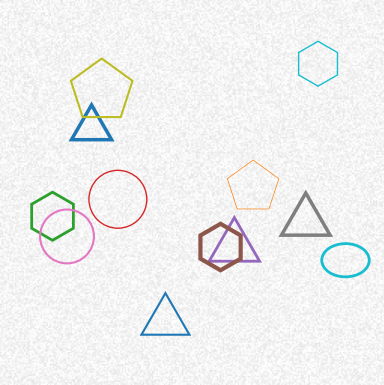[{"shape": "triangle", "thickness": 2.5, "radius": 0.3, "center": [0.238, 0.667]}, {"shape": "triangle", "thickness": 1.5, "radius": 0.36, "center": [0.43, 0.167]}, {"shape": "pentagon", "thickness": 0.5, "radius": 0.35, "center": [0.657, 0.514]}, {"shape": "hexagon", "thickness": 2, "radius": 0.31, "center": [0.136, 0.438]}, {"shape": "circle", "thickness": 1, "radius": 0.38, "center": [0.306, 0.482]}, {"shape": "triangle", "thickness": 2, "radius": 0.38, "center": [0.609, 0.359]}, {"shape": "hexagon", "thickness": 3, "radius": 0.3, "center": [0.573, 0.358]}, {"shape": "circle", "thickness": 1.5, "radius": 0.35, "center": [0.174, 0.386]}, {"shape": "triangle", "thickness": 2.5, "radius": 0.36, "center": [0.794, 0.426]}, {"shape": "pentagon", "thickness": 1.5, "radius": 0.42, "center": [0.264, 0.764]}, {"shape": "hexagon", "thickness": 1, "radius": 0.29, "center": [0.826, 0.834]}, {"shape": "oval", "thickness": 2, "radius": 0.31, "center": [0.897, 0.324]}]